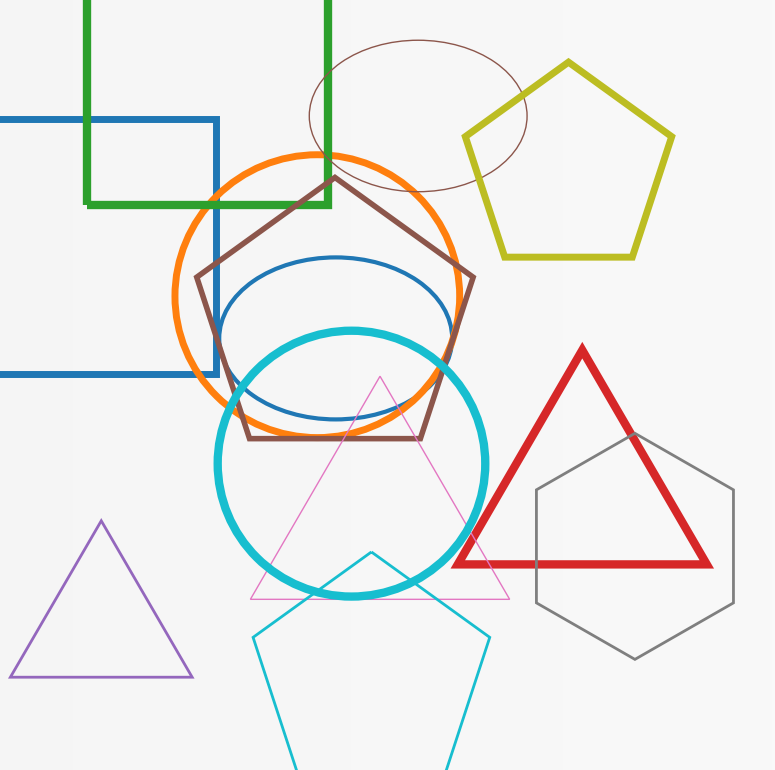[{"shape": "oval", "thickness": 1.5, "radius": 0.75, "center": [0.433, 0.561]}, {"shape": "square", "thickness": 2.5, "radius": 0.83, "center": [0.113, 0.68]}, {"shape": "circle", "thickness": 2.5, "radius": 0.92, "center": [0.409, 0.615]}, {"shape": "square", "thickness": 3, "radius": 0.78, "center": [0.268, 0.89]}, {"shape": "triangle", "thickness": 3, "radius": 0.93, "center": [0.751, 0.36]}, {"shape": "triangle", "thickness": 1, "radius": 0.68, "center": [0.131, 0.188]}, {"shape": "pentagon", "thickness": 2, "radius": 0.94, "center": [0.432, 0.582]}, {"shape": "oval", "thickness": 0.5, "radius": 0.7, "center": [0.54, 0.849]}, {"shape": "triangle", "thickness": 0.5, "radius": 0.97, "center": [0.49, 0.318]}, {"shape": "hexagon", "thickness": 1, "radius": 0.73, "center": [0.819, 0.29]}, {"shape": "pentagon", "thickness": 2.5, "radius": 0.7, "center": [0.734, 0.779]}, {"shape": "circle", "thickness": 3, "radius": 0.86, "center": [0.454, 0.398]}, {"shape": "pentagon", "thickness": 1, "radius": 0.8, "center": [0.479, 0.123]}]